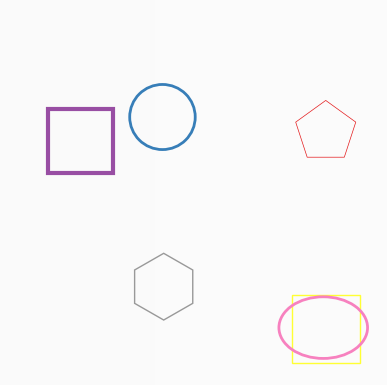[{"shape": "pentagon", "thickness": 0.5, "radius": 0.41, "center": [0.841, 0.658]}, {"shape": "circle", "thickness": 2, "radius": 0.42, "center": [0.419, 0.696]}, {"shape": "square", "thickness": 3, "radius": 0.42, "center": [0.207, 0.633]}, {"shape": "square", "thickness": 1, "radius": 0.44, "center": [0.841, 0.146]}, {"shape": "oval", "thickness": 2, "radius": 0.57, "center": [0.834, 0.149]}, {"shape": "hexagon", "thickness": 1, "radius": 0.43, "center": [0.422, 0.255]}]